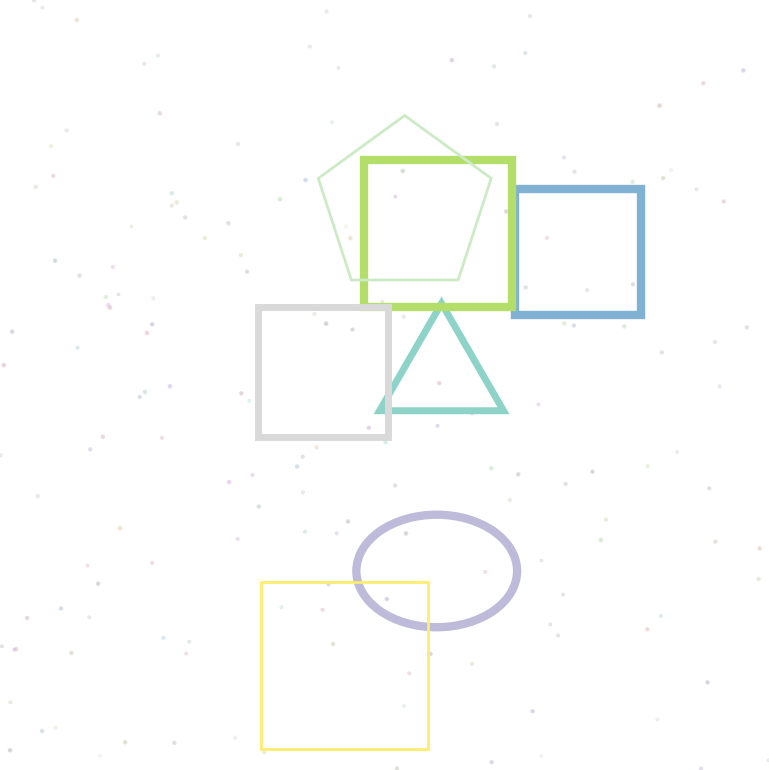[{"shape": "triangle", "thickness": 2.5, "radius": 0.46, "center": [0.573, 0.513]}, {"shape": "oval", "thickness": 3, "radius": 0.52, "center": [0.567, 0.258]}, {"shape": "square", "thickness": 3, "radius": 0.41, "center": [0.751, 0.673]}, {"shape": "square", "thickness": 3, "radius": 0.48, "center": [0.569, 0.697]}, {"shape": "square", "thickness": 2.5, "radius": 0.42, "center": [0.419, 0.516]}, {"shape": "pentagon", "thickness": 1, "radius": 0.59, "center": [0.526, 0.732]}, {"shape": "square", "thickness": 1, "radius": 0.54, "center": [0.448, 0.136]}]